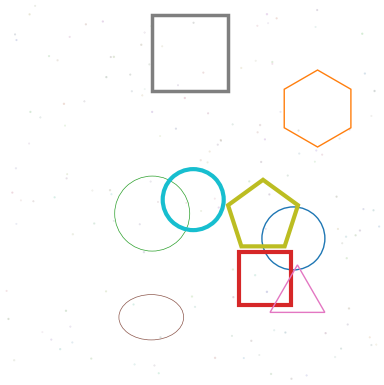[{"shape": "circle", "thickness": 1, "radius": 0.41, "center": [0.762, 0.381]}, {"shape": "hexagon", "thickness": 1, "radius": 0.5, "center": [0.825, 0.718]}, {"shape": "circle", "thickness": 0.5, "radius": 0.49, "center": [0.395, 0.445]}, {"shape": "square", "thickness": 3, "radius": 0.34, "center": [0.688, 0.276]}, {"shape": "oval", "thickness": 0.5, "radius": 0.42, "center": [0.393, 0.176]}, {"shape": "triangle", "thickness": 1, "radius": 0.41, "center": [0.773, 0.23]}, {"shape": "square", "thickness": 2.5, "radius": 0.5, "center": [0.494, 0.863]}, {"shape": "pentagon", "thickness": 3, "radius": 0.48, "center": [0.683, 0.437]}, {"shape": "circle", "thickness": 3, "radius": 0.4, "center": [0.502, 0.481]}]